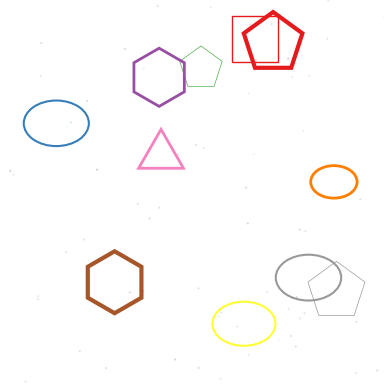[{"shape": "pentagon", "thickness": 3, "radius": 0.4, "center": [0.709, 0.889]}, {"shape": "square", "thickness": 1, "radius": 0.3, "center": [0.662, 0.898]}, {"shape": "oval", "thickness": 1.5, "radius": 0.42, "center": [0.146, 0.68]}, {"shape": "pentagon", "thickness": 0.5, "radius": 0.29, "center": [0.522, 0.823]}, {"shape": "hexagon", "thickness": 2, "radius": 0.38, "center": [0.413, 0.799]}, {"shape": "oval", "thickness": 2, "radius": 0.3, "center": [0.867, 0.528]}, {"shape": "oval", "thickness": 1.5, "radius": 0.41, "center": [0.634, 0.159]}, {"shape": "hexagon", "thickness": 3, "radius": 0.4, "center": [0.298, 0.267]}, {"shape": "triangle", "thickness": 2, "radius": 0.34, "center": [0.418, 0.597]}, {"shape": "pentagon", "thickness": 0.5, "radius": 0.39, "center": [0.874, 0.243]}, {"shape": "oval", "thickness": 1.5, "radius": 0.43, "center": [0.801, 0.279]}]